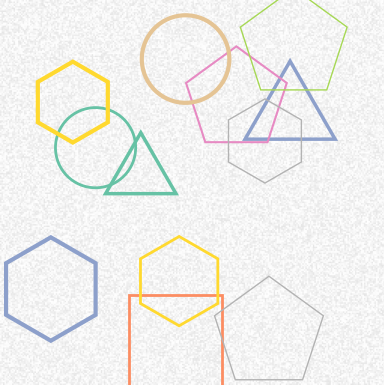[{"shape": "triangle", "thickness": 2.5, "radius": 0.53, "center": [0.366, 0.55]}, {"shape": "circle", "thickness": 2, "radius": 0.52, "center": [0.248, 0.616]}, {"shape": "square", "thickness": 2, "radius": 0.6, "center": [0.456, 0.112]}, {"shape": "triangle", "thickness": 2.5, "radius": 0.68, "center": [0.753, 0.706]}, {"shape": "hexagon", "thickness": 3, "radius": 0.67, "center": [0.132, 0.249]}, {"shape": "pentagon", "thickness": 1.5, "radius": 0.69, "center": [0.614, 0.742]}, {"shape": "pentagon", "thickness": 1, "radius": 0.73, "center": [0.763, 0.884]}, {"shape": "hexagon", "thickness": 3, "radius": 0.52, "center": [0.189, 0.735]}, {"shape": "hexagon", "thickness": 2, "radius": 0.58, "center": [0.465, 0.27]}, {"shape": "circle", "thickness": 3, "radius": 0.57, "center": [0.482, 0.847]}, {"shape": "hexagon", "thickness": 1, "radius": 0.55, "center": [0.688, 0.634]}, {"shape": "pentagon", "thickness": 1, "radius": 0.74, "center": [0.699, 0.134]}]